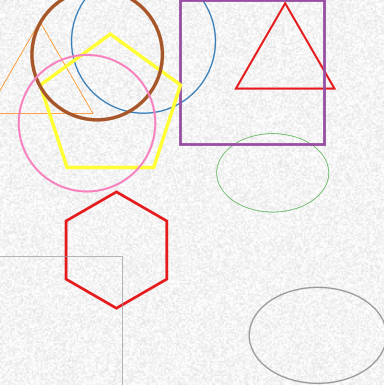[{"shape": "triangle", "thickness": 1.5, "radius": 0.74, "center": [0.741, 0.844]}, {"shape": "hexagon", "thickness": 2, "radius": 0.76, "center": [0.302, 0.351]}, {"shape": "circle", "thickness": 1, "radius": 0.93, "center": [0.373, 0.893]}, {"shape": "oval", "thickness": 0.5, "radius": 0.73, "center": [0.708, 0.551]}, {"shape": "square", "thickness": 2, "radius": 0.93, "center": [0.655, 0.813]}, {"shape": "triangle", "thickness": 0.5, "radius": 0.8, "center": [0.104, 0.785]}, {"shape": "pentagon", "thickness": 2.5, "radius": 0.96, "center": [0.287, 0.72]}, {"shape": "circle", "thickness": 2.5, "radius": 0.85, "center": [0.252, 0.858]}, {"shape": "circle", "thickness": 1.5, "radius": 0.89, "center": [0.226, 0.68]}, {"shape": "square", "thickness": 0.5, "radius": 0.88, "center": [0.141, 0.159]}, {"shape": "oval", "thickness": 1, "radius": 0.89, "center": [0.826, 0.129]}]